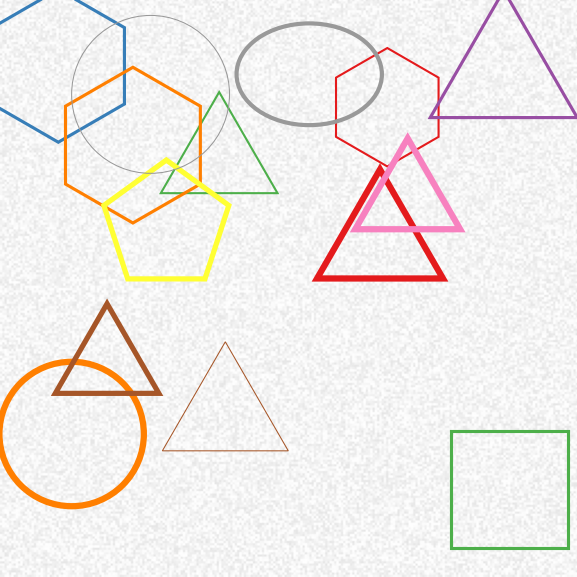[{"shape": "triangle", "thickness": 3, "radius": 0.63, "center": [0.658, 0.58]}, {"shape": "hexagon", "thickness": 1, "radius": 0.51, "center": [0.671, 0.813]}, {"shape": "hexagon", "thickness": 1.5, "radius": 0.66, "center": [0.101, 0.885]}, {"shape": "triangle", "thickness": 1, "radius": 0.58, "center": [0.38, 0.723]}, {"shape": "square", "thickness": 1.5, "radius": 0.51, "center": [0.882, 0.151]}, {"shape": "triangle", "thickness": 1.5, "radius": 0.73, "center": [0.872, 0.869]}, {"shape": "circle", "thickness": 3, "radius": 0.63, "center": [0.124, 0.248]}, {"shape": "hexagon", "thickness": 1.5, "radius": 0.67, "center": [0.23, 0.748]}, {"shape": "pentagon", "thickness": 2.5, "radius": 0.57, "center": [0.288, 0.608]}, {"shape": "triangle", "thickness": 0.5, "radius": 0.63, "center": [0.39, 0.281]}, {"shape": "triangle", "thickness": 2.5, "radius": 0.52, "center": [0.185, 0.37]}, {"shape": "triangle", "thickness": 3, "radius": 0.52, "center": [0.706, 0.655]}, {"shape": "oval", "thickness": 2, "radius": 0.63, "center": [0.535, 0.871]}, {"shape": "circle", "thickness": 0.5, "radius": 0.68, "center": [0.261, 0.836]}]